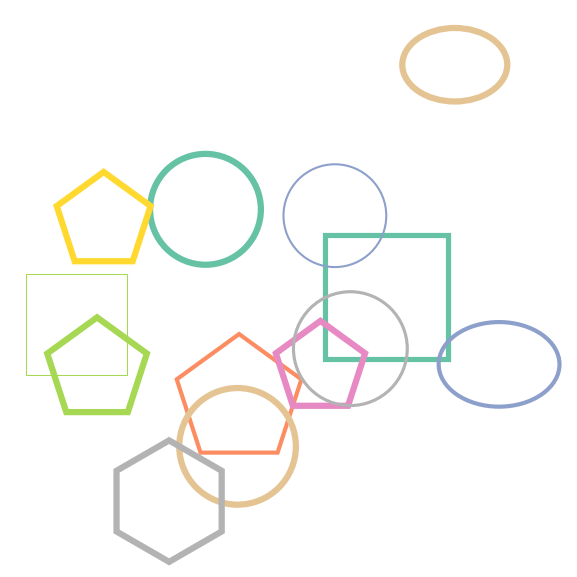[{"shape": "circle", "thickness": 3, "radius": 0.48, "center": [0.356, 0.637]}, {"shape": "square", "thickness": 2.5, "radius": 0.53, "center": [0.67, 0.485]}, {"shape": "pentagon", "thickness": 2, "radius": 0.57, "center": [0.414, 0.307]}, {"shape": "circle", "thickness": 1, "radius": 0.44, "center": [0.58, 0.626]}, {"shape": "oval", "thickness": 2, "radius": 0.52, "center": [0.864, 0.368]}, {"shape": "pentagon", "thickness": 3, "radius": 0.41, "center": [0.555, 0.362]}, {"shape": "square", "thickness": 0.5, "radius": 0.44, "center": [0.133, 0.438]}, {"shape": "pentagon", "thickness": 3, "radius": 0.45, "center": [0.168, 0.359]}, {"shape": "pentagon", "thickness": 3, "radius": 0.43, "center": [0.18, 0.616]}, {"shape": "circle", "thickness": 3, "radius": 0.5, "center": [0.411, 0.226]}, {"shape": "oval", "thickness": 3, "radius": 0.45, "center": [0.788, 0.887]}, {"shape": "hexagon", "thickness": 3, "radius": 0.53, "center": [0.293, 0.131]}, {"shape": "circle", "thickness": 1.5, "radius": 0.49, "center": [0.607, 0.395]}]